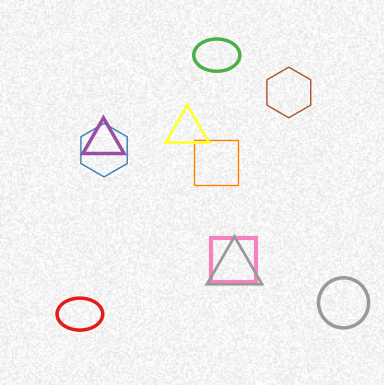[{"shape": "oval", "thickness": 2.5, "radius": 0.3, "center": [0.208, 0.184]}, {"shape": "hexagon", "thickness": 1, "radius": 0.35, "center": [0.27, 0.61]}, {"shape": "oval", "thickness": 2.5, "radius": 0.3, "center": [0.563, 0.857]}, {"shape": "triangle", "thickness": 2.5, "radius": 0.31, "center": [0.269, 0.632]}, {"shape": "square", "thickness": 1, "radius": 0.29, "center": [0.56, 0.578]}, {"shape": "triangle", "thickness": 2, "radius": 0.33, "center": [0.486, 0.662]}, {"shape": "hexagon", "thickness": 1, "radius": 0.33, "center": [0.75, 0.76]}, {"shape": "square", "thickness": 3, "radius": 0.29, "center": [0.606, 0.324]}, {"shape": "triangle", "thickness": 2, "radius": 0.41, "center": [0.609, 0.303]}, {"shape": "circle", "thickness": 2.5, "radius": 0.33, "center": [0.892, 0.213]}]